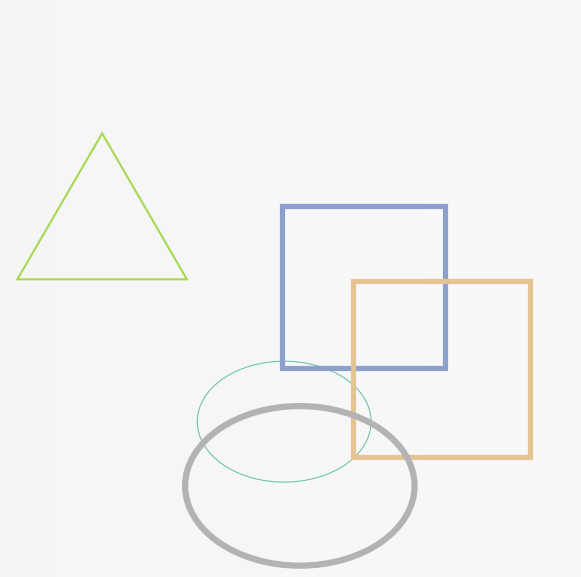[{"shape": "oval", "thickness": 0.5, "radius": 0.75, "center": [0.489, 0.269]}, {"shape": "square", "thickness": 2.5, "radius": 0.7, "center": [0.626, 0.503]}, {"shape": "triangle", "thickness": 1, "radius": 0.84, "center": [0.176, 0.6]}, {"shape": "square", "thickness": 2.5, "radius": 0.76, "center": [0.759, 0.36]}, {"shape": "oval", "thickness": 3, "radius": 0.99, "center": [0.516, 0.158]}]